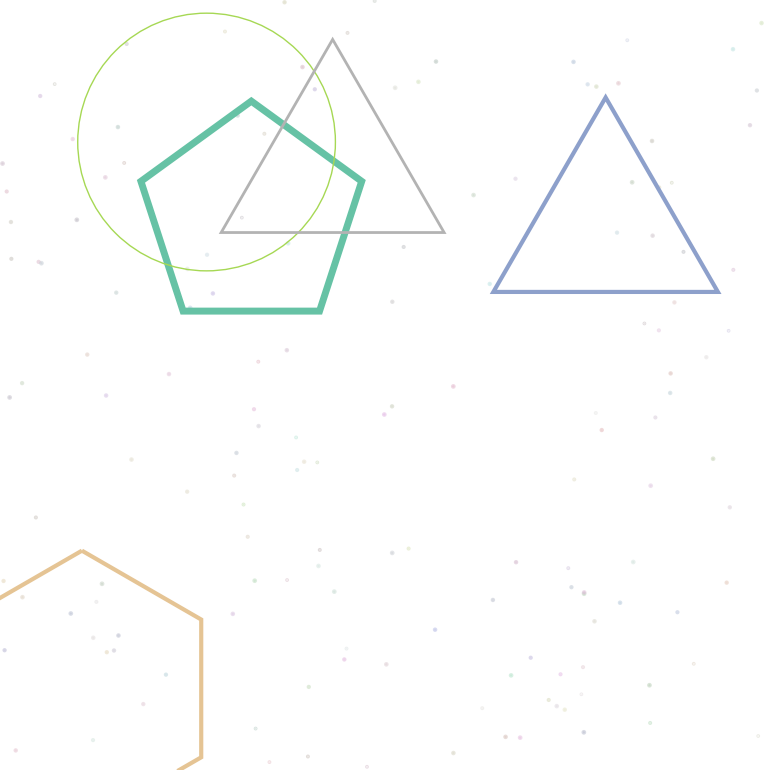[{"shape": "pentagon", "thickness": 2.5, "radius": 0.75, "center": [0.326, 0.718]}, {"shape": "triangle", "thickness": 1.5, "radius": 0.84, "center": [0.787, 0.705]}, {"shape": "circle", "thickness": 0.5, "radius": 0.84, "center": [0.268, 0.816]}, {"shape": "hexagon", "thickness": 1.5, "radius": 0.89, "center": [0.106, 0.106]}, {"shape": "triangle", "thickness": 1, "radius": 0.84, "center": [0.432, 0.782]}]